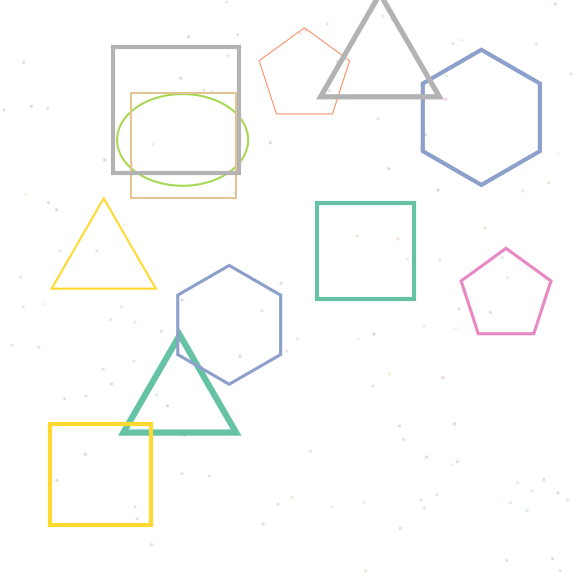[{"shape": "triangle", "thickness": 3, "radius": 0.56, "center": [0.311, 0.306]}, {"shape": "square", "thickness": 2, "radius": 0.42, "center": [0.633, 0.564]}, {"shape": "pentagon", "thickness": 0.5, "radius": 0.41, "center": [0.527, 0.869]}, {"shape": "hexagon", "thickness": 1.5, "radius": 0.51, "center": [0.397, 0.437]}, {"shape": "hexagon", "thickness": 2, "radius": 0.59, "center": [0.834, 0.796]}, {"shape": "pentagon", "thickness": 1.5, "radius": 0.41, "center": [0.876, 0.487]}, {"shape": "oval", "thickness": 1, "radius": 0.57, "center": [0.316, 0.757]}, {"shape": "triangle", "thickness": 1, "radius": 0.52, "center": [0.18, 0.551]}, {"shape": "square", "thickness": 2, "radius": 0.44, "center": [0.174, 0.178]}, {"shape": "square", "thickness": 1, "radius": 0.45, "center": [0.318, 0.747]}, {"shape": "square", "thickness": 2, "radius": 0.55, "center": [0.305, 0.808]}, {"shape": "triangle", "thickness": 2.5, "radius": 0.59, "center": [0.658, 0.891]}]